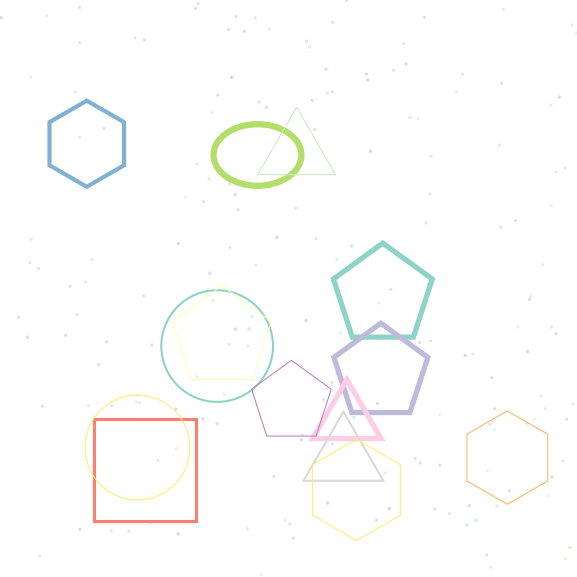[{"shape": "pentagon", "thickness": 2.5, "radius": 0.45, "center": [0.663, 0.488]}, {"shape": "circle", "thickness": 1, "radius": 0.48, "center": [0.376, 0.4]}, {"shape": "pentagon", "thickness": 0.5, "radius": 0.45, "center": [0.384, 0.414]}, {"shape": "pentagon", "thickness": 2.5, "radius": 0.43, "center": [0.66, 0.354]}, {"shape": "square", "thickness": 1.5, "radius": 0.44, "center": [0.252, 0.185]}, {"shape": "hexagon", "thickness": 2, "radius": 0.37, "center": [0.15, 0.75]}, {"shape": "hexagon", "thickness": 0.5, "radius": 0.4, "center": [0.878, 0.207]}, {"shape": "oval", "thickness": 3, "radius": 0.38, "center": [0.446, 0.731]}, {"shape": "triangle", "thickness": 2.5, "radius": 0.34, "center": [0.601, 0.274]}, {"shape": "triangle", "thickness": 1, "radius": 0.4, "center": [0.595, 0.207]}, {"shape": "pentagon", "thickness": 0.5, "radius": 0.36, "center": [0.505, 0.303]}, {"shape": "triangle", "thickness": 0.5, "radius": 0.39, "center": [0.514, 0.736]}, {"shape": "hexagon", "thickness": 0.5, "radius": 0.44, "center": [0.617, 0.151]}, {"shape": "circle", "thickness": 0.5, "radius": 0.45, "center": [0.238, 0.224]}]